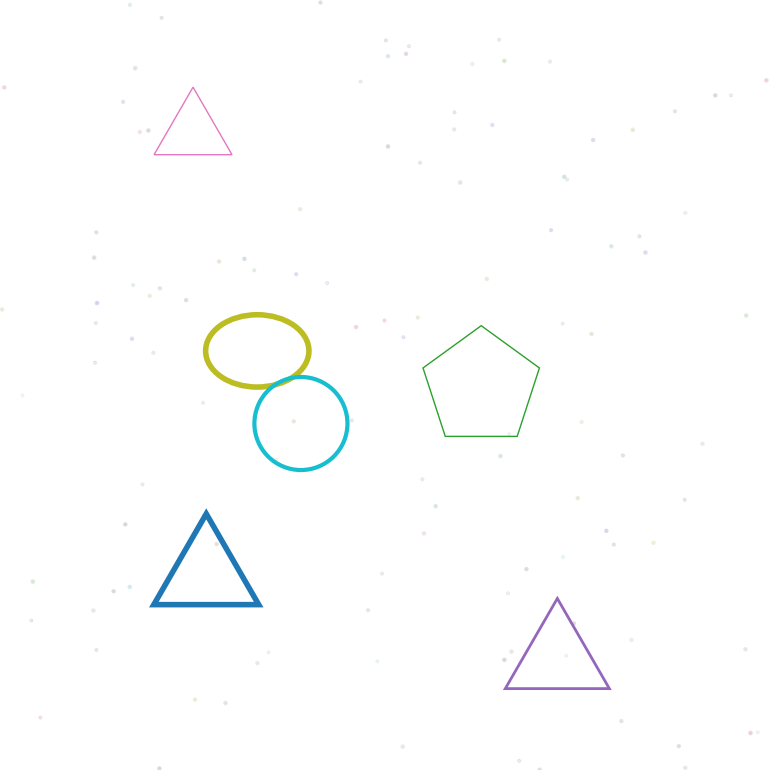[{"shape": "triangle", "thickness": 2, "radius": 0.39, "center": [0.268, 0.254]}, {"shape": "pentagon", "thickness": 0.5, "radius": 0.4, "center": [0.625, 0.498]}, {"shape": "triangle", "thickness": 1, "radius": 0.39, "center": [0.724, 0.145]}, {"shape": "triangle", "thickness": 0.5, "radius": 0.29, "center": [0.251, 0.828]}, {"shape": "oval", "thickness": 2, "radius": 0.34, "center": [0.334, 0.544]}, {"shape": "circle", "thickness": 1.5, "radius": 0.3, "center": [0.391, 0.45]}]